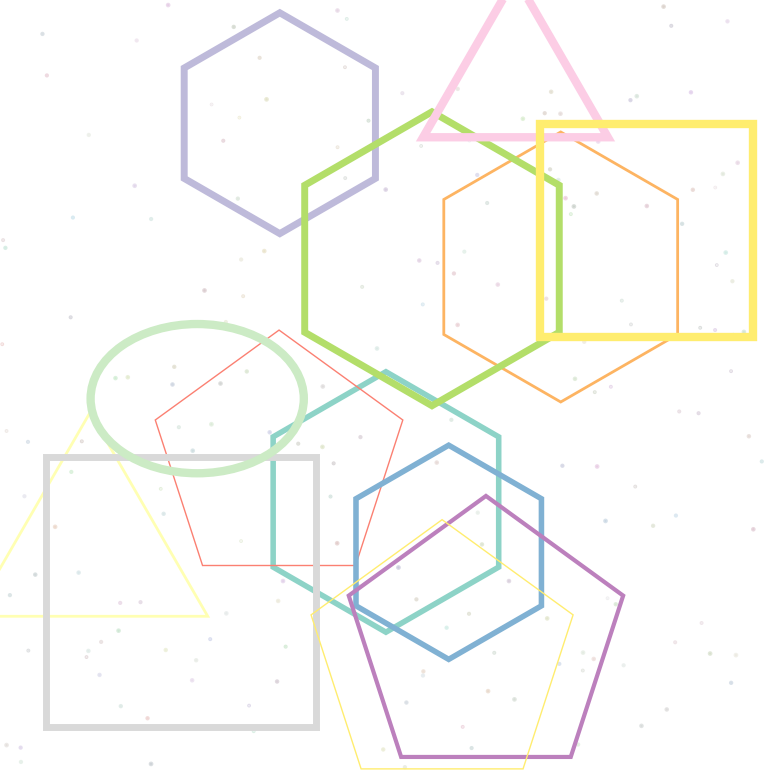[{"shape": "hexagon", "thickness": 2, "radius": 0.85, "center": [0.501, 0.348]}, {"shape": "triangle", "thickness": 1, "radius": 0.88, "center": [0.117, 0.288]}, {"shape": "hexagon", "thickness": 2.5, "radius": 0.72, "center": [0.363, 0.84]}, {"shape": "pentagon", "thickness": 0.5, "radius": 0.85, "center": [0.362, 0.402]}, {"shape": "hexagon", "thickness": 2, "radius": 0.7, "center": [0.583, 0.283]}, {"shape": "hexagon", "thickness": 1, "radius": 0.88, "center": [0.728, 0.653]}, {"shape": "hexagon", "thickness": 2.5, "radius": 0.95, "center": [0.561, 0.664]}, {"shape": "triangle", "thickness": 3, "radius": 0.69, "center": [0.669, 0.891]}, {"shape": "square", "thickness": 2.5, "radius": 0.88, "center": [0.235, 0.231]}, {"shape": "pentagon", "thickness": 1.5, "radius": 0.94, "center": [0.631, 0.169]}, {"shape": "oval", "thickness": 3, "radius": 0.69, "center": [0.256, 0.482]}, {"shape": "square", "thickness": 3, "radius": 0.69, "center": [0.84, 0.701]}, {"shape": "pentagon", "thickness": 0.5, "radius": 0.89, "center": [0.574, 0.146]}]